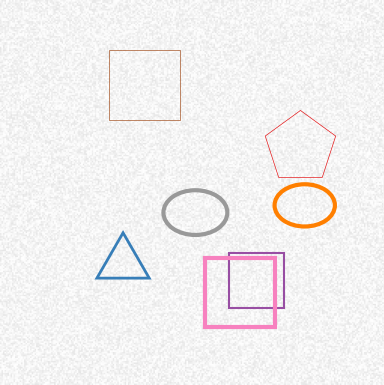[{"shape": "pentagon", "thickness": 0.5, "radius": 0.48, "center": [0.78, 0.617]}, {"shape": "triangle", "thickness": 2, "radius": 0.39, "center": [0.32, 0.317]}, {"shape": "square", "thickness": 1.5, "radius": 0.35, "center": [0.665, 0.271]}, {"shape": "oval", "thickness": 3, "radius": 0.39, "center": [0.792, 0.467]}, {"shape": "square", "thickness": 0.5, "radius": 0.46, "center": [0.376, 0.78]}, {"shape": "square", "thickness": 3, "radius": 0.45, "center": [0.624, 0.241]}, {"shape": "oval", "thickness": 3, "radius": 0.42, "center": [0.507, 0.448]}]